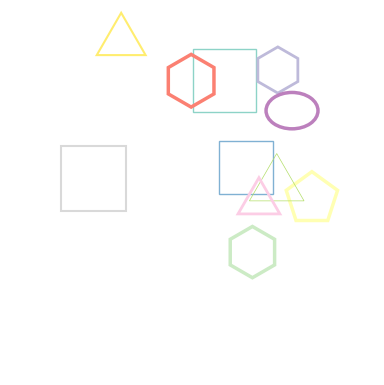[{"shape": "square", "thickness": 1, "radius": 0.41, "center": [0.583, 0.79]}, {"shape": "pentagon", "thickness": 2.5, "radius": 0.35, "center": [0.81, 0.484]}, {"shape": "hexagon", "thickness": 2, "radius": 0.3, "center": [0.722, 0.818]}, {"shape": "hexagon", "thickness": 2.5, "radius": 0.34, "center": [0.496, 0.79]}, {"shape": "square", "thickness": 1, "radius": 0.35, "center": [0.64, 0.565]}, {"shape": "triangle", "thickness": 0.5, "radius": 0.41, "center": [0.719, 0.519]}, {"shape": "triangle", "thickness": 2, "radius": 0.31, "center": [0.673, 0.476]}, {"shape": "square", "thickness": 1.5, "radius": 0.42, "center": [0.243, 0.537]}, {"shape": "oval", "thickness": 2.5, "radius": 0.34, "center": [0.758, 0.713]}, {"shape": "hexagon", "thickness": 2.5, "radius": 0.33, "center": [0.656, 0.345]}, {"shape": "triangle", "thickness": 1.5, "radius": 0.37, "center": [0.315, 0.893]}]